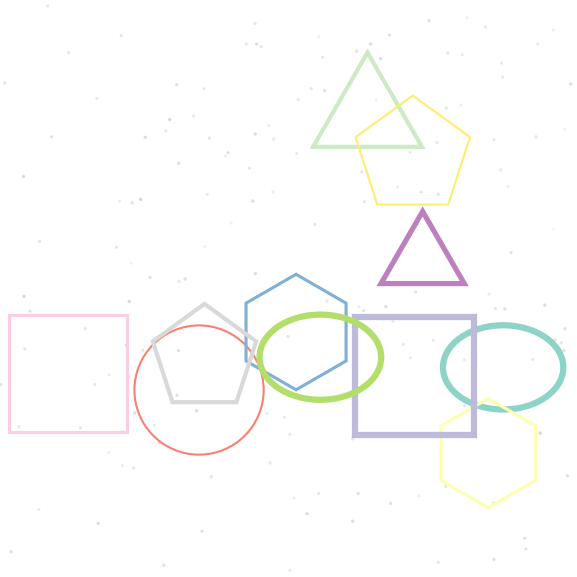[{"shape": "oval", "thickness": 3, "radius": 0.52, "center": [0.871, 0.363]}, {"shape": "hexagon", "thickness": 1.5, "radius": 0.47, "center": [0.846, 0.215]}, {"shape": "square", "thickness": 3, "radius": 0.51, "center": [0.718, 0.348]}, {"shape": "circle", "thickness": 1, "radius": 0.56, "center": [0.345, 0.324]}, {"shape": "hexagon", "thickness": 1.5, "radius": 0.5, "center": [0.513, 0.424]}, {"shape": "oval", "thickness": 3, "radius": 0.53, "center": [0.555, 0.381]}, {"shape": "square", "thickness": 1.5, "radius": 0.51, "center": [0.117, 0.352]}, {"shape": "pentagon", "thickness": 2, "radius": 0.47, "center": [0.354, 0.379]}, {"shape": "triangle", "thickness": 2.5, "radius": 0.42, "center": [0.732, 0.55]}, {"shape": "triangle", "thickness": 2, "radius": 0.54, "center": [0.636, 0.799]}, {"shape": "pentagon", "thickness": 1, "radius": 0.52, "center": [0.715, 0.729]}]